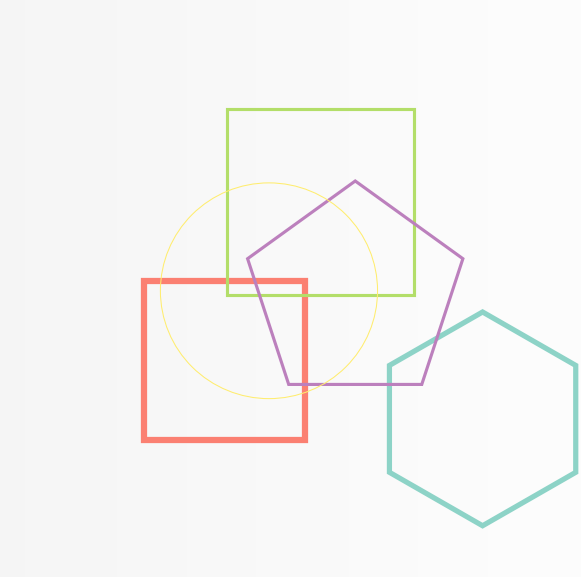[{"shape": "hexagon", "thickness": 2.5, "radius": 0.93, "center": [0.83, 0.274]}, {"shape": "square", "thickness": 3, "radius": 0.69, "center": [0.386, 0.375]}, {"shape": "square", "thickness": 1.5, "radius": 0.8, "center": [0.551, 0.649]}, {"shape": "pentagon", "thickness": 1.5, "radius": 0.97, "center": [0.611, 0.491]}, {"shape": "circle", "thickness": 0.5, "radius": 0.93, "center": [0.463, 0.496]}]